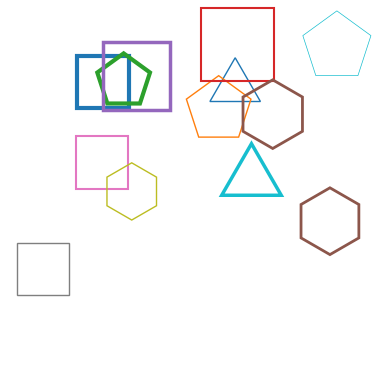[{"shape": "square", "thickness": 3, "radius": 0.33, "center": [0.268, 0.787]}, {"shape": "triangle", "thickness": 1, "radius": 0.38, "center": [0.611, 0.774]}, {"shape": "pentagon", "thickness": 1, "radius": 0.44, "center": [0.568, 0.715]}, {"shape": "pentagon", "thickness": 3, "radius": 0.36, "center": [0.321, 0.789]}, {"shape": "square", "thickness": 1.5, "radius": 0.47, "center": [0.617, 0.884]}, {"shape": "square", "thickness": 2.5, "radius": 0.44, "center": [0.354, 0.803]}, {"shape": "hexagon", "thickness": 2, "radius": 0.45, "center": [0.708, 0.703]}, {"shape": "hexagon", "thickness": 2, "radius": 0.43, "center": [0.857, 0.425]}, {"shape": "square", "thickness": 1.5, "radius": 0.34, "center": [0.265, 0.577]}, {"shape": "square", "thickness": 1, "radius": 0.34, "center": [0.111, 0.302]}, {"shape": "hexagon", "thickness": 1, "radius": 0.37, "center": [0.342, 0.503]}, {"shape": "pentagon", "thickness": 0.5, "radius": 0.46, "center": [0.875, 0.879]}, {"shape": "triangle", "thickness": 2.5, "radius": 0.45, "center": [0.653, 0.537]}]